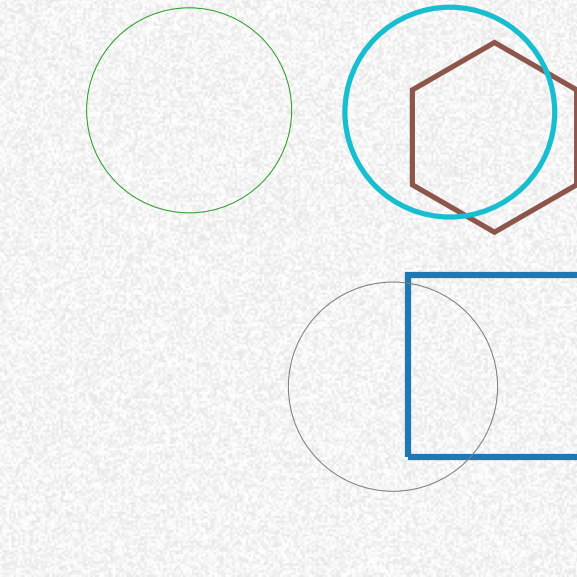[{"shape": "square", "thickness": 3, "radius": 0.79, "center": [0.865, 0.366]}, {"shape": "circle", "thickness": 0.5, "radius": 0.89, "center": [0.328, 0.808]}, {"shape": "hexagon", "thickness": 2.5, "radius": 0.82, "center": [0.856, 0.761]}, {"shape": "circle", "thickness": 0.5, "radius": 0.91, "center": [0.681, 0.33]}, {"shape": "circle", "thickness": 2.5, "radius": 0.91, "center": [0.779, 0.805]}]